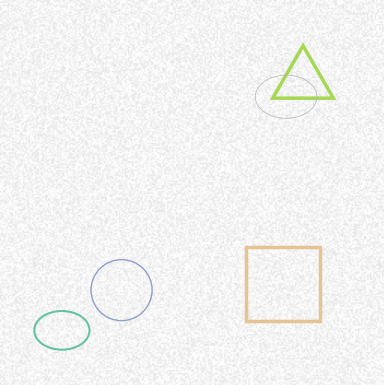[{"shape": "oval", "thickness": 1.5, "radius": 0.36, "center": [0.161, 0.142]}, {"shape": "circle", "thickness": 1, "radius": 0.4, "center": [0.316, 0.246]}, {"shape": "triangle", "thickness": 2.5, "radius": 0.45, "center": [0.787, 0.79]}, {"shape": "square", "thickness": 2.5, "radius": 0.48, "center": [0.735, 0.263]}, {"shape": "oval", "thickness": 0.5, "radius": 0.4, "center": [0.743, 0.749]}]